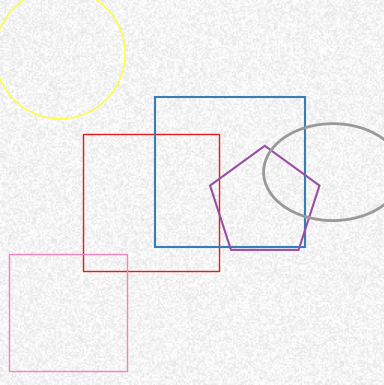[{"shape": "square", "thickness": 1, "radius": 0.89, "center": [0.393, 0.474]}, {"shape": "square", "thickness": 1.5, "radius": 0.98, "center": [0.598, 0.553]}, {"shape": "pentagon", "thickness": 1.5, "radius": 0.75, "center": [0.688, 0.472]}, {"shape": "circle", "thickness": 1, "radius": 0.84, "center": [0.156, 0.86]}, {"shape": "square", "thickness": 1, "radius": 0.76, "center": [0.177, 0.188]}, {"shape": "oval", "thickness": 2, "radius": 0.9, "center": [0.865, 0.553]}]